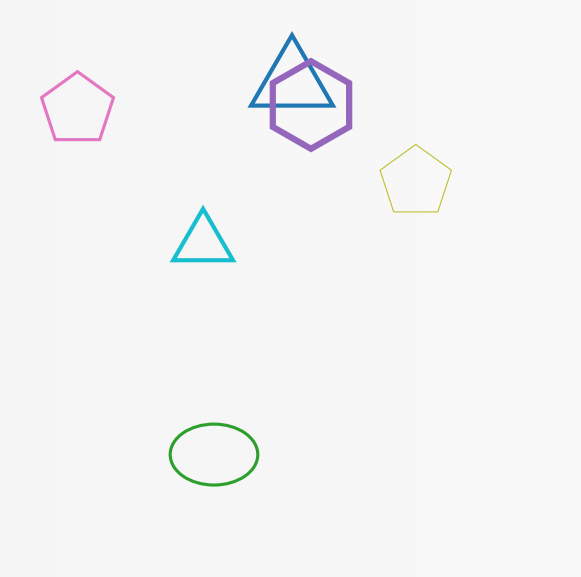[{"shape": "triangle", "thickness": 2, "radius": 0.41, "center": [0.502, 0.857]}, {"shape": "oval", "thickness": 1.5, "radius": 0.38, "center": [0.368, 0.212]}, {"shape": "hexagon", "thickness": 3, "radius": 0.38, "center": [0.535, 0.817]}, {"shape": "pentagon", "thickness": 1.5, "radius": 0.33, "center": [0.133, 0.81]}, {"shape": "pentagon", "thickness": 0.5, "radius": 0.32, "center": [0.715, 0.684]}, {"shape": "triangle", "thickness": 2, "radius": 0.3, "center": [0.349, 0.578]}]